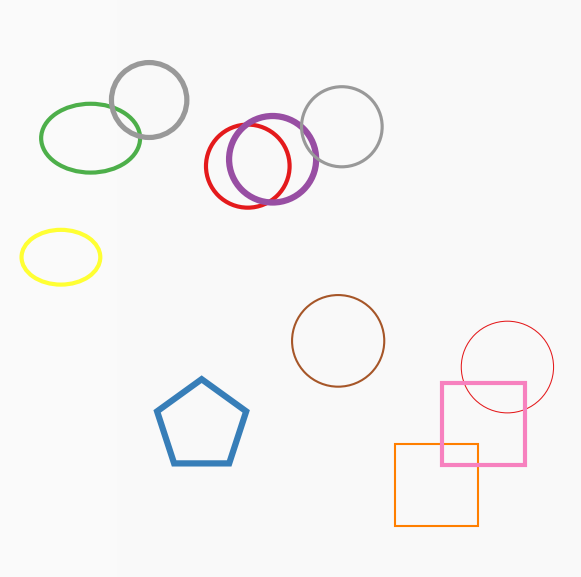[{"shape": "circle", "thickness": 0.5, "radius": 0.4, "center": [0.873, 0.364]}, {"shape": "circle", "thickness": 2, "radius": 0.36, "center": [0.426, 0.711]}, {"shape": "pentagon", "thickness": 3, "radius": 0.4, "center": [0.347, 0.262]}, {"shape": "oval", "thickness": 2, "radius": 0.43, "center": [0.156, 0.76]}, {"shape": "circle", "thickness": 3, "radius": 0.37, "center": [0.469, 0.723]}, {"shape": "square", "thickness": 1, "radius": 0.36, "center": [0.751, 0.159]}, {"shape": "oval", "thickness": 2, "radius": 0.34, "center": [0.105, 0.554]}, {"shape": "circle", "thickness": 1, "radius": 0.4, "center": [0.582, 0.409]}, {"shape": "square", "thickness": 2, "radius": 0.36, "center": [0.832, 0.265]}, {"shape": "circle", "thickness": 1.5, "radius": 0.35, "center": [0.588, 0.78]}, {"shape": "circle", "thickness": 2.5, "radius": 0.32, "center": [0.257, 0.826]}]